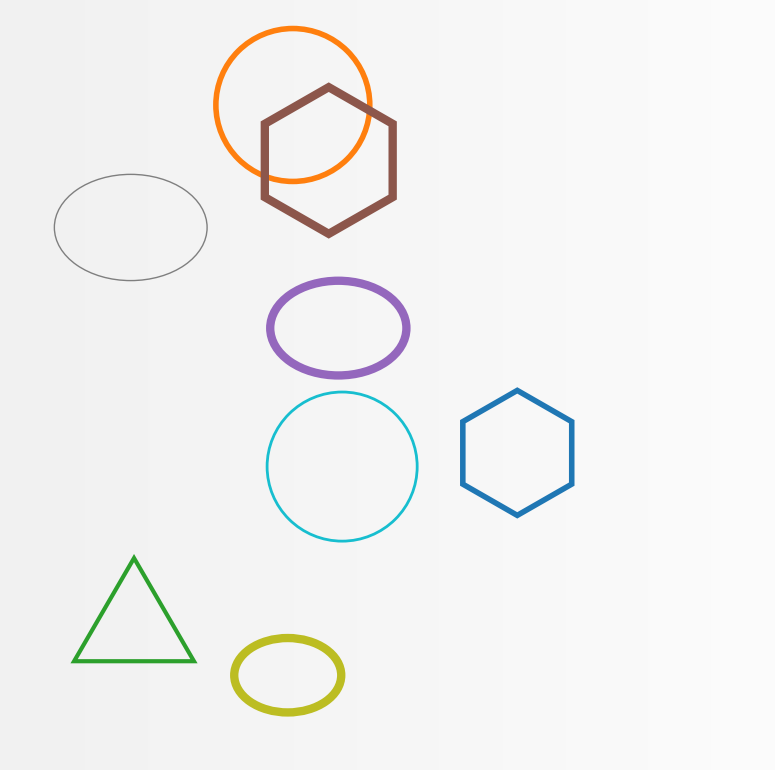[{"shape": "hexagon", "thickness": 2, "radius": 0.41, "center": [0.667, 0.412]}, {"shape": "circle", "thickness": 2, "radius": 0.5, "center": [0.378, 0.864]}, {"shape": "triangle", "thickness": 1.5, "radius": 0.45, "center": [0.173, 0.186]}, {"shape": "oval", "thickness": 3, "radius": 0.44, "center": [0.437, 0.574]}, {"shape": "hexagon", "thickness": 3, "radius": 0.48, "center": [0.424, 0.792]}, {"shape": "oval", "thickness": 0.5, "radius": 0.49, "center": [0.169, 0.705]}, {"shape": "oval", "thickness": 3, "radius": 0.35, "center": [0.371, 0.123]}, {"shape": "circle", "thickness": 1, "radius": 0.48, "center": [0.441, 0.394]}]